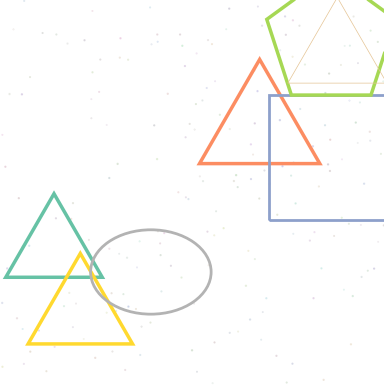[{"shape": "triangle", "thickness": 2.5, "radius": 0.72, "center": [0.14, 0.352]}, {"shape": "triangle", "thickness": 2.5, "radius": 0.9, "center": [0.674, 0.665]}, {"shape": "square", "thickness": 2, "radius": 0.81, "center": [0.86, 0.59]}, {"shape": "pentagon", "thickness": 2.5, "radius": 0.88, "center": [0.86, 0.895]}, {"shape": "triangle", "thickness": 2.5, "radius": 0.78, "center": [0.209, 0.185]}, {"shape": "triangle", "thickness": 0.5, "radius": 0.74, "center": [0.876, 0.858]}, {"shape": "oval", "thickness": 2, "radius": 0.78, "center": [0.392, 0.294]}]